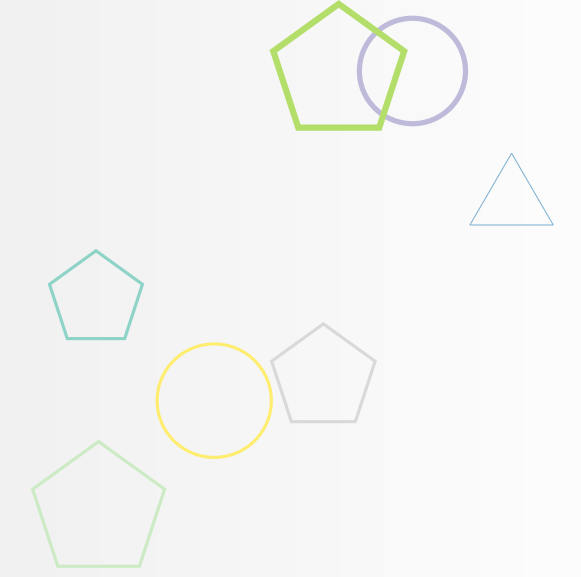[{"shape": "pentagon", "thickness": 1.5, "radius": 0.42, "center": [0.165, 0.481]}, {"shape": "circle", "thickness": 2.5, "radius": 0.46, "center": [0.71, 0.876]}, {"shape": "triangle", "thickness": 0.5, "radius": 0.41, "center": [0.88, 0.651]}, {"shape": "pentagon", "thickness": 3, "radius": 0.59, "center": [0.583, 0.874]}, {"shape": "pentagon", "thickness": 1.5, "radius": 0.47, "center": [0.556, 0.345]}, {"shape": "pentagon", "thickness": 1.5, "radius": 0.6, "center": [0.17, 0.115]}, {"shape": "circle", "thickness": 1.5, "radius": 0.49, "center": [0.369, 0.305]}]